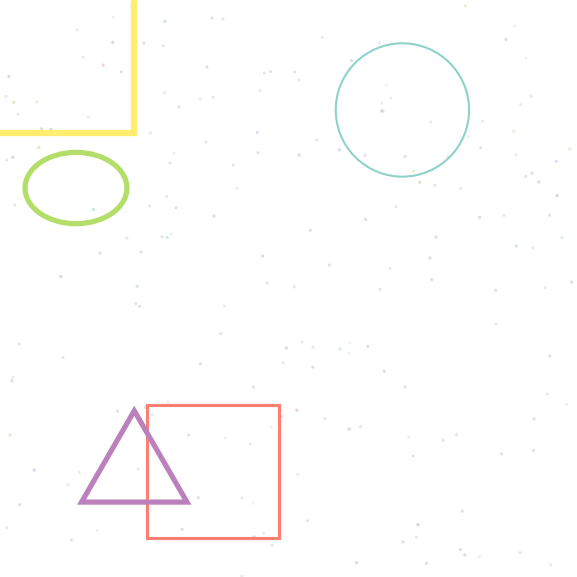[{"shape": "circle", "thickness": 1, "radius": 0.58, "center": [0.697, 0.809]}, {"shape": "square", "thickness": 1.5, "radius": 0.58, "center": [0.369, 0.182]}, {"shape": "oval", "thickness": 2.5, "radius": 0.44, "center": [0.132, 0.674]}, {"shape": "triangle", "thickness": 2.5, "radius": 0.53, "center": [0.233, 0.182]}, {"shape": "square", "thickness": 3, "radius": 0.59, "center": [0.114, 0.887]}]